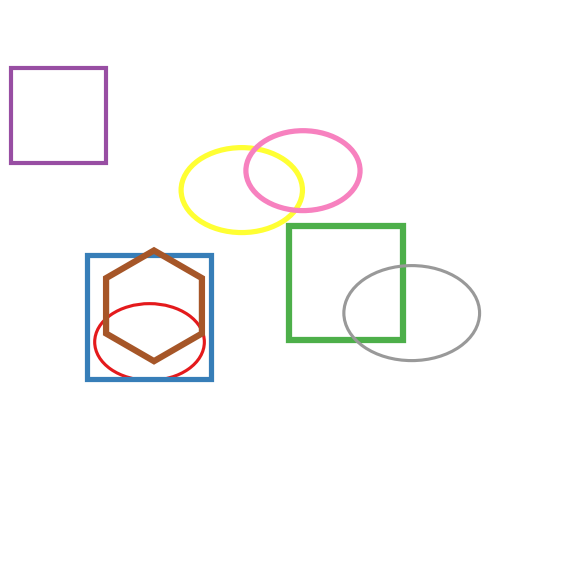[{"shape": "oval", "thickness": 1.5, "radius": 0.47, "center": [0.259, 0.407]}, {"shape": "square", "thickness": 2.5, "radius": 0.54, "center": [0.258, 0.451]}, {"shape": "square", "thickness": 3, "radius": 0.49, "center": [0.599, 0.509]}, {"shape": "square", "thickness": 2, "radius": 0.41, "center": [0.102, 0.8]}, {"shape": "oval", "thickness": 2.5, "radius": 0.53, "center": [0.419, 0.67]}, {"shape": "hexagon", "thickness": 3, "radius": 0.48, "center": [0.267, 0.47]}, {"shape": "oval", "thickness": 2.5, "radius": 0.49, "center": [0.525, 0.704]}, {"shape": "oval", "thickness": 1.5, "radius": 0.59, "center": [0.713, 0.457]}]